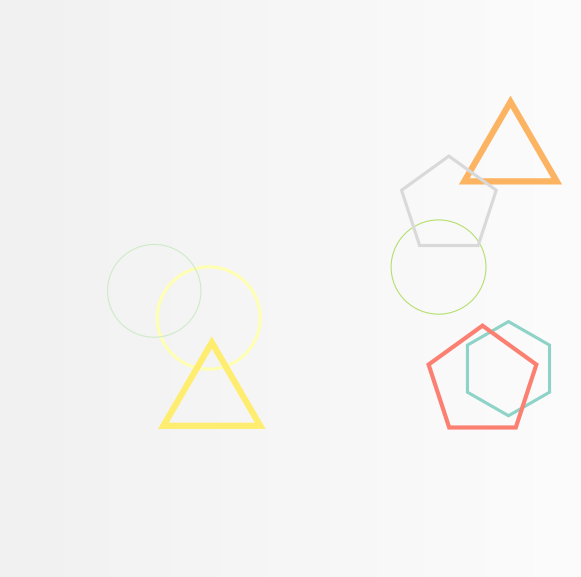[{"shape": "hexagon", "thickness": 1.5, "radius": 0.41, "center": [0.875, 0.361]}, {"shape": "circle", "thickness": 1.5, "radius": 0.44, "center": [0.359, 0.448]}, {"shape": "pentagon", "thickness": 2, "radius": 0.49, "center": [0.83, 0.338]}, {"shape": "triangle", "thickness": 3, "radius": 0.46, "center": [0.878, 0.731]}, {"shape": "circle", "thickness": 0.5, "radius": 0.41, "center": [0.754, 0.537]}, {"shape": "pentagon", "thickness": 1.5, "radius": 0.43, "center": [0.772, 0.643]}, {"shape": "circle", "thickness": 0.5, "radius": 0.4, "center": [0.265, 0.495]}, {"shape": "triangle", "thickness": 3, "radius": 0.48, "center": [0.364, 0.31]}]